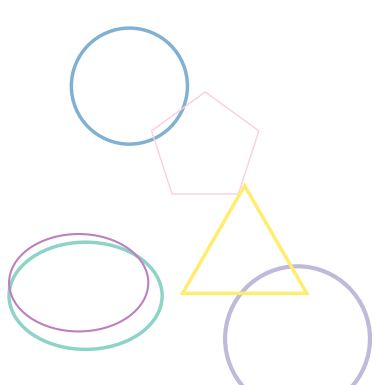[{"shape": "oval", "thickness": 2.5, "radius": 0.99, "center": [0.222, 0.232]}, {"shape": "circle", "thickness": 3, "radius": 0.94, "center": [0.773, 0.12]}, {"shape": "circle", "thickness": 2.5, "radius": 0.75, "center": [0.336, 0.776]}, {"shape": "pentagon", "thickness": 1, "radius": 0.73, "center": [0.533, 0.615]}, {"shape": "oval", "thickness": 1.5, "radius": 0.9, "center": [0.204, 0.266]}, {"shape": "triangle", "thickness": 2.5, "radius": 0.93, "center": [0.635, 0.331]}]